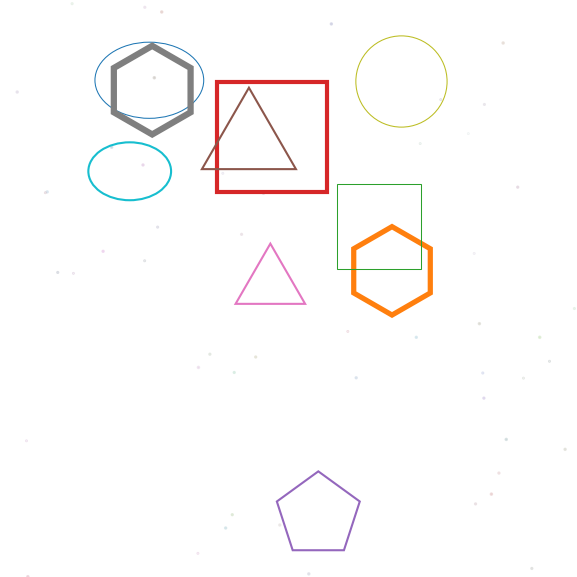[{"shape": "oval", "thickness": 0.5, "radius": 0.47, "center": [0.259, 0.86]}, {"shape": "hexagon", "thickness": 2.5, "radius": 0.38, "center": [0.679, 0.53]}, {"shape": "square", "thickness": 0.5, "radius": 0.37, "center": [0.656, 0.607]}, {"shape": "square", "thickness": 2, "radius": 0.48, "center": [0.471, 0.763]}, {"shape": "pentagon", "thickness": 1, "radius": 0.38, "center": [0.551, 0.107]}, {"shape": "triangle", "thickness": 1, "radius": 0.47, "center": [0.431, 0.753]}, {"shape": "triangle", "thickness": 1, "radius": 0.35, "center": [0.468, 0.508]}, {"shape": "hexagon", "thickness": 3, "radius": 0.38, "center": [0.264, 0.843]}, {"shape": "circle", "thickness": 0.5, "radius": 0.39, "center": [0.695, 0.858]}, {"shape": "oval", "thickness": 1, "radius": 0.36, "center": [0.225, 0.703]}]